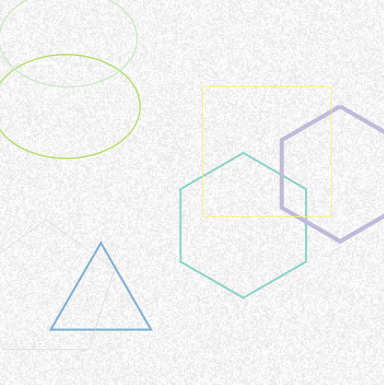[{"shape": "hexagon", "thickness": 1.5, "radius": 0.94, "center": [0.632, 0.415]}, {"shape": "hexagon", "thickness": 3, "radius": 0.88, "center": [0.884, 0.548]}, {"shape": "triangle", "thickness": 1.5, "radius": 0.75, "center": [0.262, 0.219]}, {"shape": "oval", "thickness": 1, "radius": 0.96, "center": [0.172, 0.723]}, {"shape": "pentagon", "thickness": 0.5, "radius": 0.93, "center": [0.12, 0.243]}, {"shape": "oval", "thickness": 1, "radius": 0.9, "center": [0.177, 0.9]}, {"shape": "square", "thickness": 0.5, "radius": 0.84, "center": [0.692, 0.608]}]